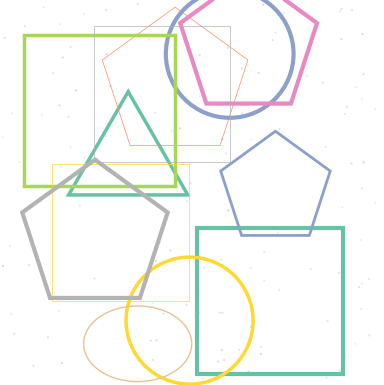[{"shape": "square", "thickness": 3, "radius": 0.95, "center": [0.701, 0.218]}, {"shape": "triangle", "thickness": 2.5, "radius": 0.89, "center": [0.333, 0.583]}, {"shape": "pentagon", "thickness": 0.5, "radius": 0.99, "center": [0.455, 0.783]}, {"shape": "pentagon", "thickness": 2, "radius": 0.75, "center": [0.715, 0.51]}, {"shape": "circle", "thickness": 3, "radius": 0.83, "center": [0.597, 0.86]}, {"shape": "pentagon", "thickness": 3, "radius": 0.93, "center": [0.646, 0.882]}, {"shape": "square", "thickness": 2.5, "radius": 0.98, "center": [0.259, 0.712]}, {"shape": "square", "thickness": 0.5, "radius": 0.89, "center": [0.312, 0.397]}, {"shape": "circle", "thickness": 2.5, "radius": 0.82, "center": [0.492, 0.167]}, {"shape": "oval", "thickness": 1, "radius": 0.7, "center": [0.358, 0.107]}, {"shape": "pentagon", "thickness": 3, "radius": 0.99, "center": [0.247, 0.387]}, {"shape": "square", "thickness": 0.5, "radius": 0.89, "center": [0.421, 0.755]}]